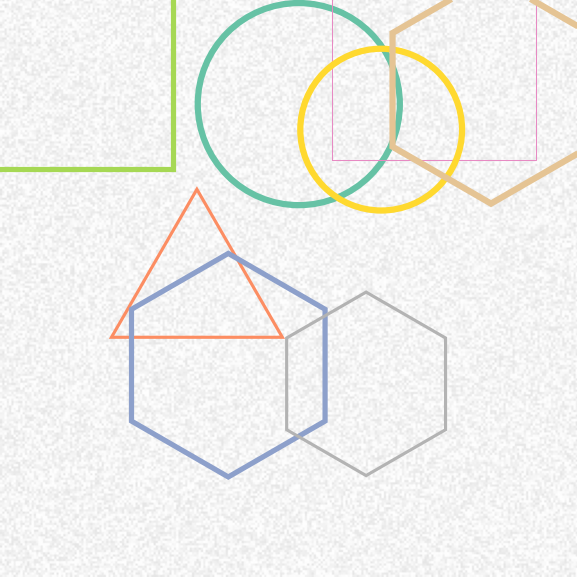[{"shape": "circle", "thickness": 3, "radius": 0.87, "center": [0.517, 0.819]}, {"shape": "triangle", "thickness": 1.5, "radius": 0.85, "center": [0.341, 0.501]}, {"shape": "hexagon", "thickness": 2.5, "radius": 0.97, "center": [0.395, 0.367]}, {"shape": "square", "thickness": 0.5, "radius": 0.88, "center": [0.751, 0.899]}, {"shape": "square", "thickness": 2.5, "radius": 0.83, "center": [0.134, 0.873]}, {"shape": "circle", "thickness": 3, "radius": 0.7, "center": [0.66, 0.775]}, {"shape": "hexagon", "thickness": 3, "radius": 0.98, "center": [0.85, 0.844]}, {"shape": "hexagon", "thickness": 1.5, "radius": 0.79, "center": [0.634, 0.334]}]